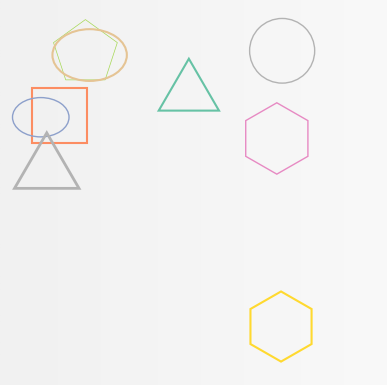[{"shape": "triangle", "thickness": 1.5, "radius": 0.45, "center": [0.487, 0.758]}, {"shape": "square", "thickness": 1.5, "radius": 0.36, "center": [0.153, 0.7]}, {"shape": "oval", "thickness": 1, "radius": 0.36, "center": [0.105, 0.695]}, {"shape": "hexagon", "thickness": 1, "radius": 0.46, "center": [0.714, 0.64]}, {"shape": "pentagon", "thickness": 0.5, "radius": 0.43, "center": [0.22, 0.863]}, {"shape": "hexagon", "thickness": 1.5, "radius": 0.46, "center": [0.725, 0.152]}, {"shape": "oval", "thickness": 1.5, "radius": 0.48, "center": [0.231, 0.857]}, {"shape": "circle", "thickness": 1, "radius": 0.42, "center": [0.728, 0.868]}, {"shape": "triangle", "thickness": 2, "radius": 0.48, "center": [0.121, 0.559]}]